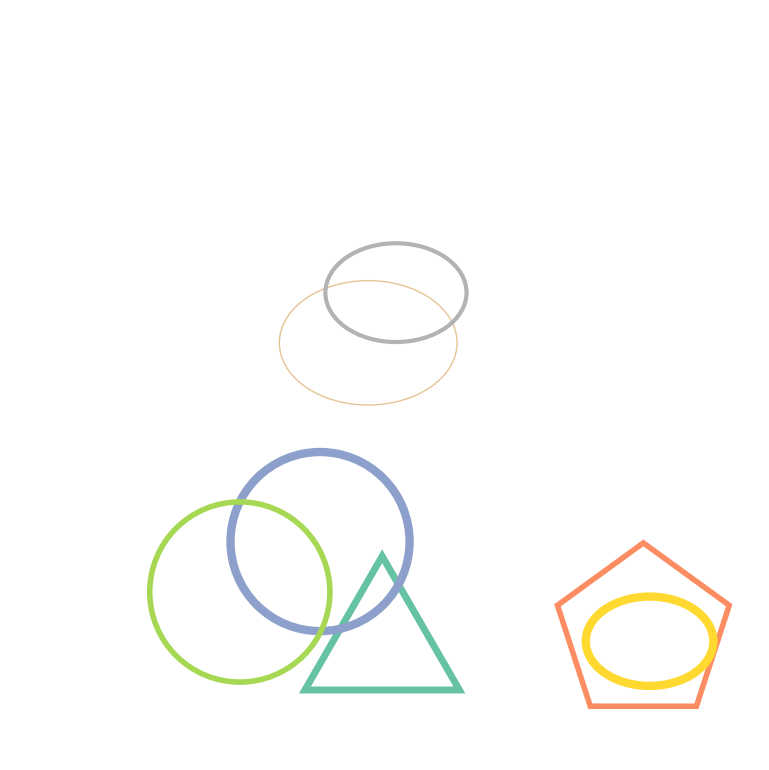[{"shape": "triangle", "thickness": 2.5, "radius": 0.58, "center": [0.496, 0.162]}, {"shape": "pentagon", "thickness": 2, "radius": 0.59, "center": [0.836, 0.178]}, {"shape": "circle", "thickness": 3, "radius": 0.58, "center": [0.416, 0.297]}, {"shape": "circle", "thickness": 2, "radius": 0.59, "center": [0.311, 0.231]}, {"shape": "oval", "thickness": 3, "radius": 0.41, "center": [0.844, 0.167]}, {"shape": "oval", "thickness": 0.5, "radius": 0.58, "center": [0.478, 0.555]}, {"shape": "oval", "thickness": 1.5, "radius": 0.46, "center": [0.514, 0.62]}]